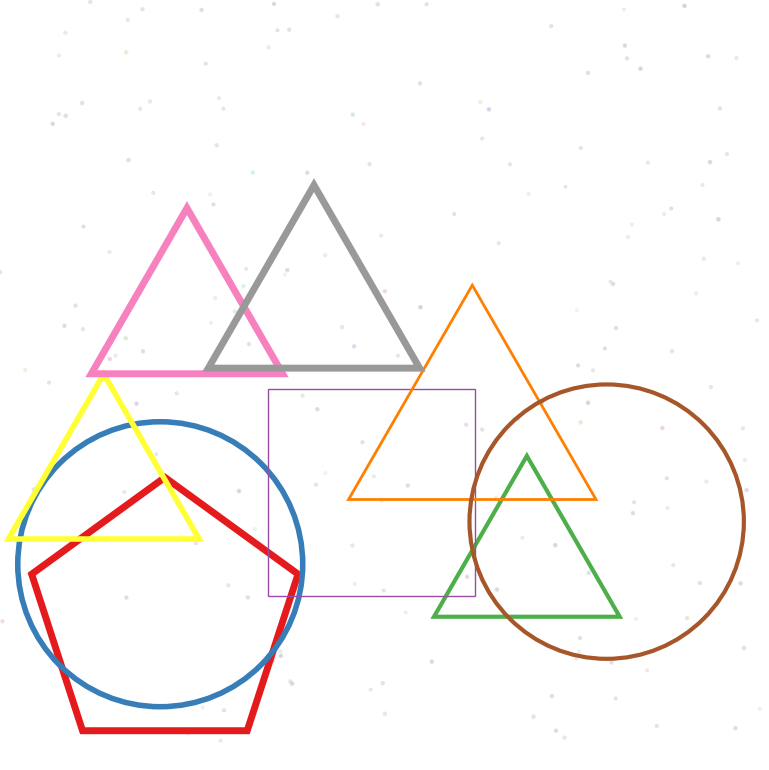[{"shape": "pentagon", "thickness": 2.5, "radius": 0.91, "center": [0.214, 0.198]}, {"shape": "circle", "thickness": 2, "radius": 0.93, "center": [0.208, 0.267]}, {"shape": "triangle", "thickness": 1.5, "radius": 0.7, "center": [0.684, 0.269]}, {"shape": "square", "thickness": 0.5, "radius": 0.67, "center": [0.482, 0.36]}, {"shape": "triangle", "thickness": 1, "radius": 0.93, "center": [0.613, 0.444]}, {"shape": "triangle", "thickness": 2, "radius": 0.71, "center": [0.135, 0.371]}, {"shape": "circle", "thickness": 1.5, "radius": 0.89, "center": [0.788, 0.323]}, {"shape": "triangle", "thickness": 2.5, "radius": 0.72, "center": [0.243, 0.586]}, {"shape": "triangle", "thickness": 2.5, "radius": 0.79, "center": [0.408, 0.601]}]